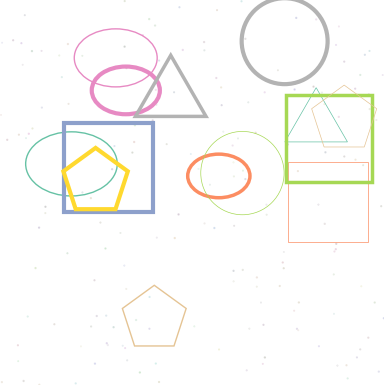[{"shape": "triangle", "thickness": 0.5, "radius": 0.47, "center": [0.821, 0.678]}, {"shape": "oval", "thickness": 1, "radius": 0.59, "center": [0.186, 0.574]}, {"shape": "square", "thickness": 0.5, "radius": 0.52, "center": [0.852, 0.475]}, {"shape": "oval", "thickness": 2.5, "radius": 0.4, "center": [0.568, 0.543]}, {"shape": "square", "thickness": 3, "radius": 0.58, "center": [0.282, 0.565]}, {"shape": "oval", "thickness": 3, "radius": 0.44, "center": [0.327, 0.765]}, {"shape": "oval", "thickness": 1, "radius": 0.54, "center": [0.301, 0.85]}, {"shape": "square", "thickness": 2.5, "radius": 0.56, "center": [0.855, 0.64]}, {"shape": "circle", "thickness": 0.5, "radius": 0.54, "center": [0.63, 0.55]}, {"shape": "pentagon", "thickness": 3, "radius": 0.44, "center": [0.248, 0.528]}, {"shape": "pentagon", "thickness": 0.5, "radius": 0.44, "center": [0.894, 0.69]}, {"shape": "pentagon", "thickness": 1, "radius": 0.44, "center": [0.401, 0.172]}, {"shape": "triangle", "thickness": 2.5, "radius": 0.53, "center": [0.443, 0.751]}, {"shape": "circle", "thickness": 3, "radius": 0.56, "center": [0.739, 0.893]}]